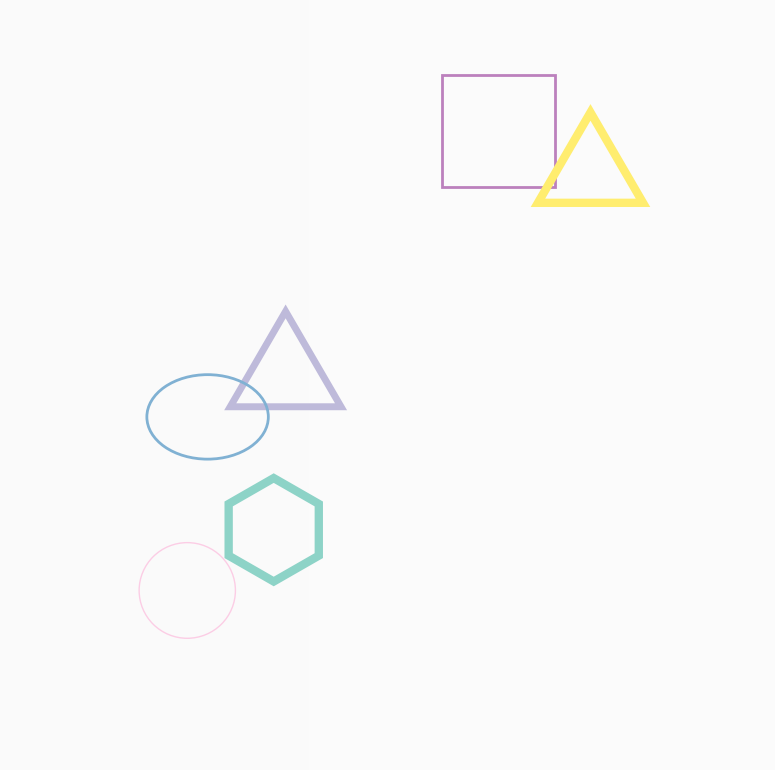[{"shape": "hexagon", "thickness": 3, "radius": 0.34, "center": [0.353, 0.312]}, {"shape": "triangle", "thickness": 2.5, "radius": 0.41, "center": [0.369, 0.513]}, {"shape": "oval", "thickness": 1, "radius": 0.39, "center": [0.268, 0.459]}, {"shape": "circle", "thickness": 0.5, "radius": 0.31, "center": [0.242, 0.233]}, {"shape": "square", "thickness": 1, "radius": 0.36, "center": [0.643, 0.829]}, {"shape": "triangle", "thickness": 3, "radius": 0.39, "center": [0.762, 0.776]}]